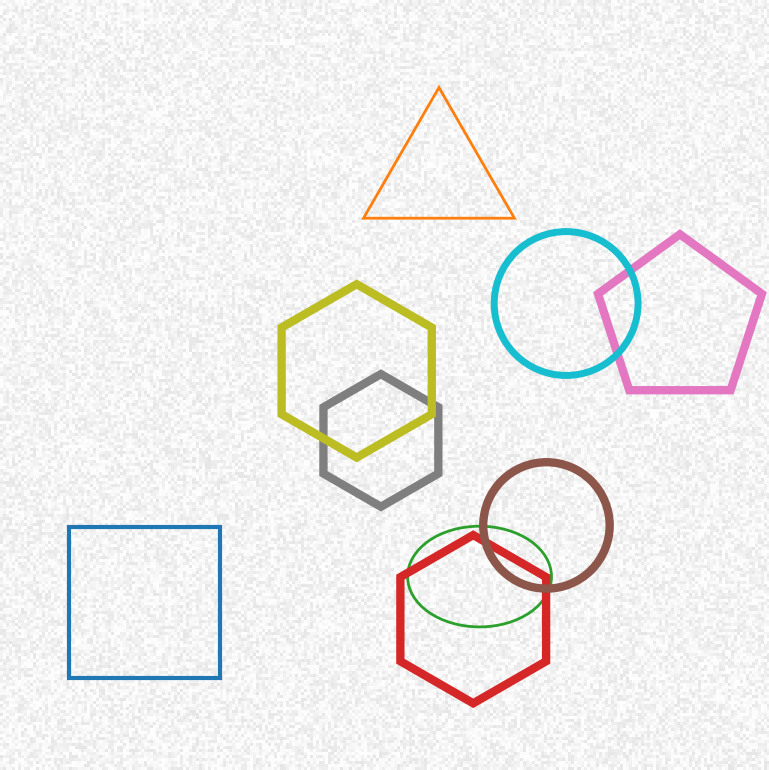[{"shape": "square", "thickness": 1.5, "radius": 0.49, "center": [0.188, 0.217]}, {"shape": "triangle", "thickness": 1, "radius": 0.57, "center": [0.57, 0.773]}, {"shape": "oval", "thickness": 1, "radius": 0.47, "center": [0.623, 0.251]}, {"shape": "hexagon", "thickness": 3, "radius": 0.55, "center": [0.615, 0.196]}, {"shape": "circle", "thickness": 3, "radius": 0.41, "center": [0.71, 0.318]}, {"shape": "pentagon", "thickness": 3, "radius": 0.56, "center": [0.883, 0.584]}, {"shape": "hexagon", "thickness": 3, "radius": 0.43, "center": [0.495, 0.428]}, {"shape": "hexagon", "thickness": 3, "radius": 0.56, "center": [0.463, 0.518]}, {"shape": "circle", "thickness": 2.5, "radius": 0.47, "center": [0.735, 0.606]}]